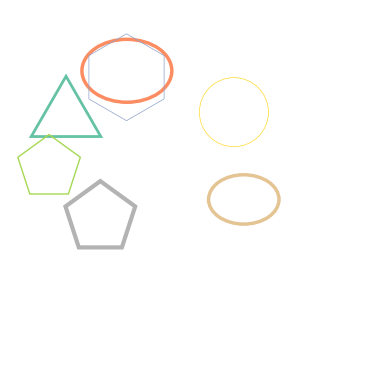[{"shape": "triangle", "thickness": 2, "radius": 0.52, "center": [0.171, 0.698]}, {"shape": "oval", "thickness": 2.5, "radius": 0.58, "center": [0.33, 0.816]}, {"shape": "hexagon", "thickness": 0.5, "radius": 0.56, "center": [0.329, 0.799]}, {"shape": "pentagon", "thickness": 1, "radius": 0.43, "center": [0.127, 0.565]}, {"shape": "circle", "thickness": 0.5, "radius": 0.45, "center": [0.608, 0.709]}, {"shape": "oval", "thickness": 2.5, "radius": 0.46, "center": [0.633, 0.482]}, {"shape": "pentagon", "thickness": 3, "radius": 0.48, "center": [0.261, 0.434]}]